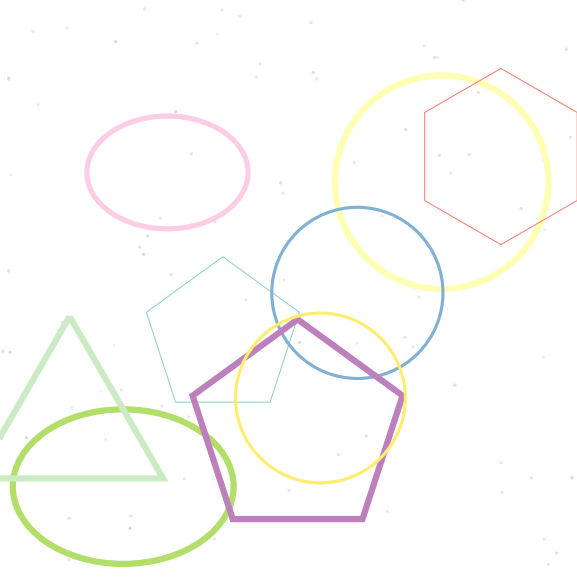[{"shape": "pentagon", "thickness": 0.5, "radius": 0.7, "center": [0.386, 0.415]}, {"shape": "circle", "thickness": 3, "radius": 0.92, "center": [0.765, 0.684]}, {"shape": "hexagon", "thickness": 0.5, "radius": 0.76, "center": [0.867, 0.728]}, {"shape": "circle", "thickness": 1.5, "radius": 0.74, "center": [0.619, 0.492]}, {"shape": "oval", "thickness": 3, "radius": 0.96, "center": [0.213, 0.157]}, {"shape": "oval", "thickness": 2.5, "radius": 0.7, "center": [0.29, 0.701]}, {"shape": "pentagon", "thickness": 3, "radius": 0.96, "center": [0.515, 0.255]}, {"shape": "triangle", "thickness": 3, "radius": 0.93, "center": [0.121, 0.264]}, {"shape": "circle", "thickness": 1.5, "radius": 0.74, "center": [0.555, 0.31]}]